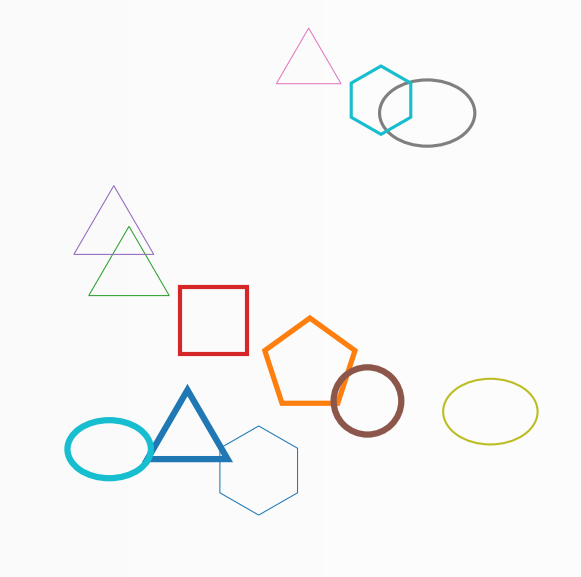[{"shape": "hexagon", "thickness": 0.5, "radius": 0.39, "center": [0.445, 0.184]}, {"shape": "triangle", "thickness": 3, "radius": 0.4, "center": [0.323, 0.244]}, {"shape": "pentagon", "thickness": 2.5, "radius": 0.41, "center": [0.533, 0.367]}, {"shape": "triangle", "thickness": 0.5, "radius": 0.4, "center": [0.222, 0.527]}, {"shape": "square", "thickness": 2, "radius": 0.29, "center": [0.368, 0.444]}, {"shape": "triangle", "thickness": 0.5, "radius": 0.4, "center": [0.196, 0.598]}, {"shape": "circle", "thickness": 3, "radius": 0.29, "center": [0.632, 0.305]}, {"shape": "triangle", "thickness": 0.5, "radius": 0.32, "center": [0.531, 0.886]}, {"shape": "oval", "thickness": 1.5, "radius": 0.41, "center": [0.735, 0.803]}, {"shape": "oval", "thickness": 1, "radius": 0.41, "center": [0.844, 0.286]}, {"shape": "oval", "thickness": 3, "radius": 0.36, "center": [0.188, 0.221]}, {"shape": "hexagon", "thickness": 1.5, "radius": 0.3, "center": [0.655, 0.826]}]